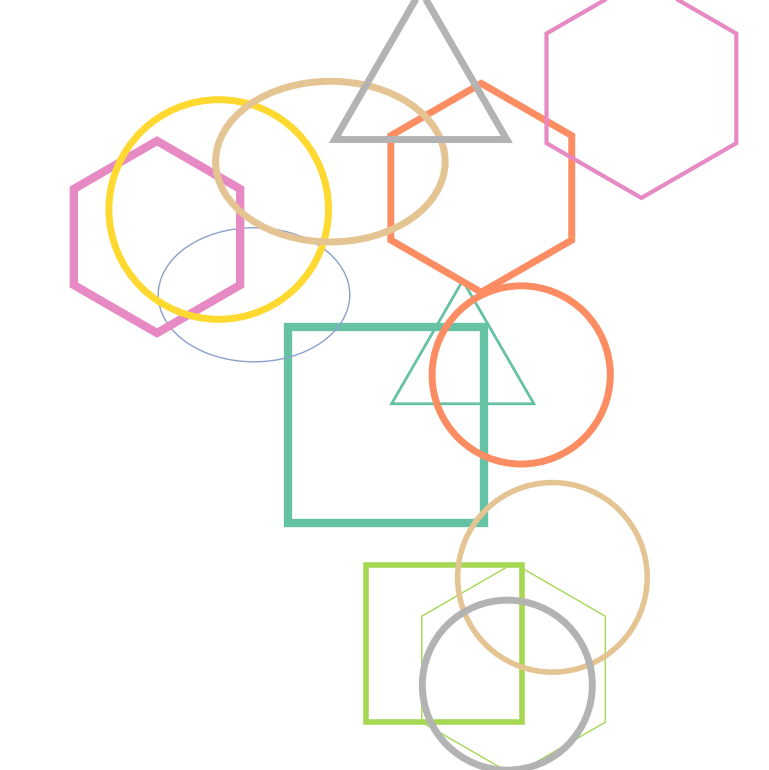[{"shape": "triangle", "thickness": 1, "radius": 0.53, "center": [0.601, 0.529]}, {"shape": "square", "thickness": 3, "radius": 0.64, "center": [0.501, 0.448]}, {"shape": "circle", "thickness": 2.5, "radius": 0.58, "center": [0.677, 0.513]}, {"shape": "hexagon", "thickness": 2.5, "radius": 0.68, "center": [0.625, 0.756]}, {"shape": "oval", "thickness": 0.5, "radius": 0.62, "center": [0.33, 0.617]}, {"shape": "hexagon", "thickness": 1.5, "radius": 0.71, "center": [0.833, 0.885]}, {"shape": "hexagon", "thickness": 3, "radius": 0.62, "center": [0.204, 0.692]}, {"shape": "square", "thickness": 2, "radius": 0.51, "center": [0.577, 0.165]}, {"shape": "hexagon", "thickness": 0.5, "radius": 0.69, "center": [0.667, 0.131]}, {"shape": "circle", "thickness": 2.5, "radius": 0.71, "center": [0.284, 0.728]}, {"shape": "oval", "thickness": 2.5, "radius": 0.75, "center": [0.429, 0.79]}, {"shape": "circle", "thickness": 2, "radius": 0.62, "center": [0.717, 0.25]}, {"shape": "triangle", "thickness": 2.5, "radius": 0.64, "center": [0.546, 0.883]}, {"shape": "circle", "thickness": 2.5, "radius": 0.55, "center": [0.659, 0.11]}]